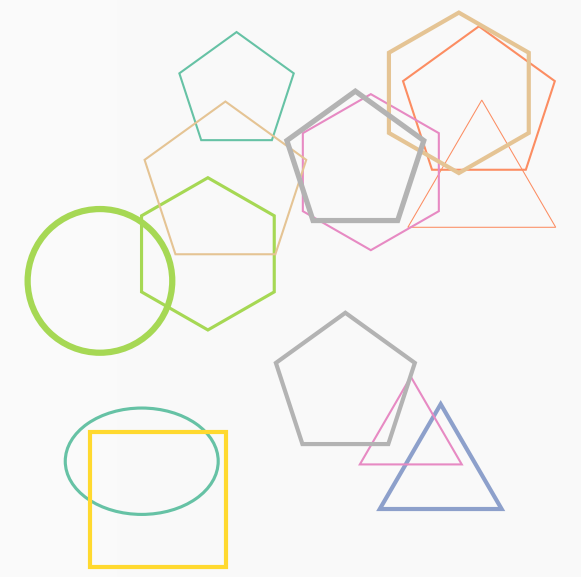[{"shape": "oval", "thickness": 1.5, "radius": 0.66, "center": [0.244, 0.2]}, {"shape": "pentagon", "thickness": 1, "radius": 0.52, "center": [0.407, 0.84]}, {"shape": "pentagon", "thickness": 1, "radius": 0.69, "center": [0.824, 0.816]}, {"shape": "triangle", "thickness": 0.5, "radius": 0.73, "center": [0.829, 0.679]}, {"shape": "triangle", "thickness": 2, "radius": 0.61, "center": [0.758, 0.178]}, {"shape": "hexagon", "thickness": 1, "radius": 0.68, "center": [0.638, 0.701]}, {"shape": "triangle", "thickness": 1, "radius": 0.51, "center": [0.707, 0.246]}, {"shape": "hexagon", "thickness": 1.5, "radius": 0.66, "center": [0.358, 0.56]}, {"shape": "circle", "thickness": 3, "radius": 0.62, "center": [0.172, 0.513]}, {"shape": "square", "thickness": 2, "radius": 0.59, "center": [0.272, 0.134]}, {"shape": "pentagon", "thickness": 1, "radius": 0.73, "center": [0.388, 0.677]}, {"shape": "hexagon", "thickness": 2, "radius": 0.69, "center": [0.789, 0.838]}, {"shape": "pentagon", "thickness": 2, "radius": 0.63, "center": [0.594, 0.332]}, {"shape": "pentagon", "thickness": 2.5, "radius": 0.62, "center": [0.611, 0.717]}]